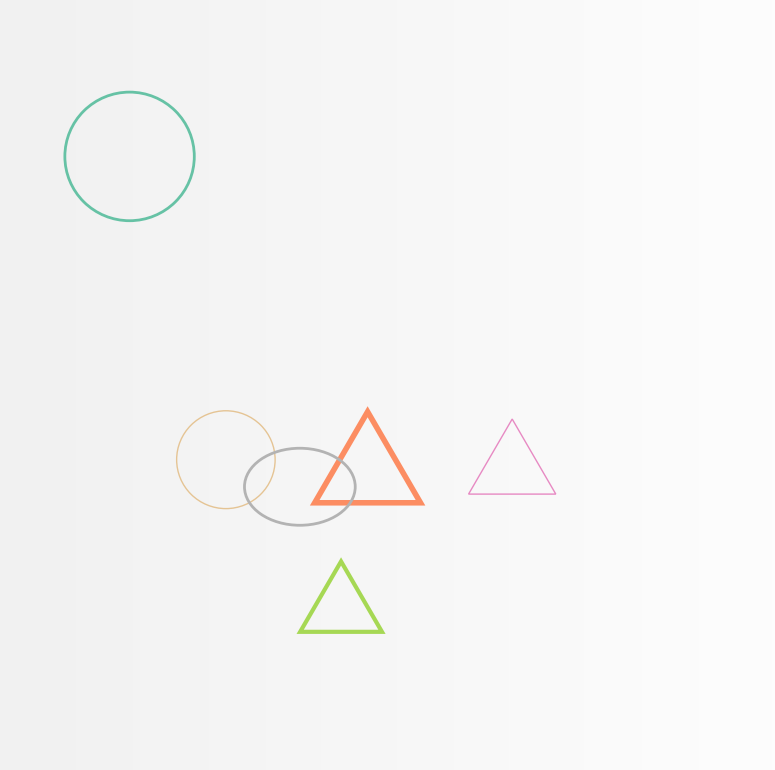[{"shape": "circle", "thickness": 1, "radius": 0.42, "center": [0.167, 0.797]}, {"shape": "triangle", "thickness": 2, "radius": 0.39, "center": [0.474, 0.386]}, {"shape": "triangle", "thickness": 0.5, "radius": 0.32, "center": [0.661, 0.391]}, {"shape": "triangle", "thickness": 1.5, "radius": 0.3, "center": [0.44, 0.21]}, {"shape": "circle", "thickness": 0.5, "radius": 0.32, "center": [0.291, 0.403]}, {"shape": "oval", "thickness": 1, "radius": 0.36, "center": [0.387, 0.368]}]